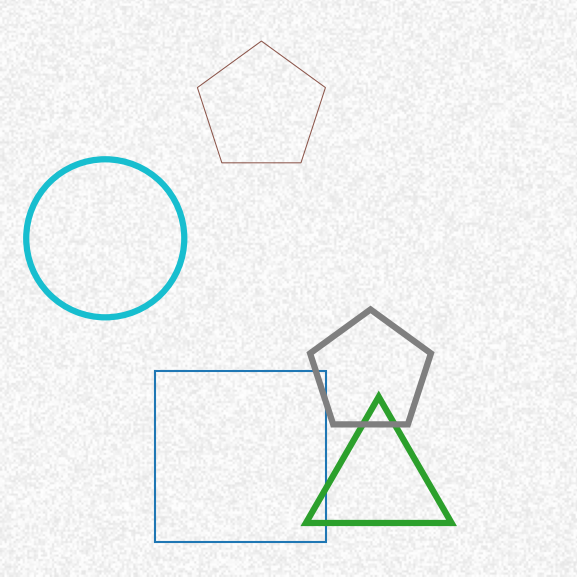[{"shape": "square", "thickness": 1, "radius": 0.74, "center": [0.416, 0.209]}, {"shape": "triangle", "thickness": 3, "radius": 0.73, "center": [0.656, 0.166]}, {"shape": "pentagon", "thickness": 0.5, "radius": 0.58, "center": [0.453, 0.811]}, {"shape": "pentagon", "thickness": 3, "radius": 0.55, "center": [0.642, 0.353]}, {"shape": "circle", "thickness": 3, "radius": 0.68, "center": [0.182, 0.586]}]